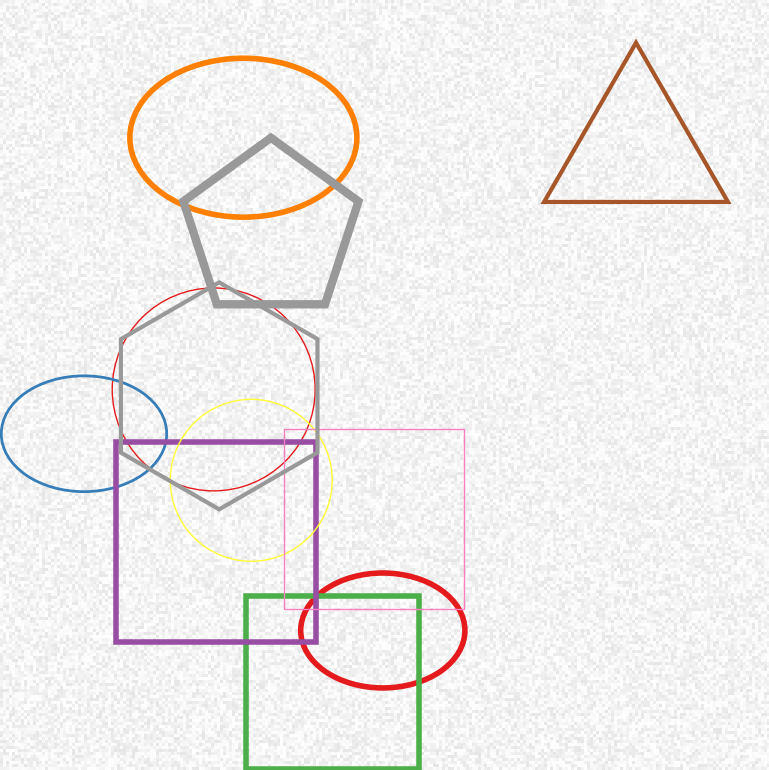[{"shape": "oval", "thickness": 2, "radius": 0.53, "center": [0.497, 0.181]}, {"shape": "circle", "thickness": 0.5, "radius": 0.66, "center": [0.278, 0.494]}, {"shape": "oval", "thickness": 1, "radius": 0.54, "center": [0.109, 0.437]}, {"shape": "square", "thickness": 2, "radius": 0.56, "center": [0.432, 0.113]}, {"shape": "square", "thickness": 2, "radius": 0.65, "center": [0.28, 0.296]}, {"shape": "oval", "thickness": 2, "radius": 0.74, "center": [0.316, 0.821]}, {"shape": "circle", "thickness": 0.5, "radius": 0.53, "center": [0.326, 0.376]}, {"shape": "triangle", "thickness": 1.5, "radius": 0.69, "center": [0.826, 0.807]}, {"shape": "square", "thickness": 0.5, "radius": 0.58, "center": [0.486, 0.326]}, {"shape": "hexagon", "thickness": 1.5, "radius": 0.74, "center": [0.285, 0.486]}, {"shape": "pentagon", "thickness": 3, "radius": 0.6, "center": [0.352, 0.702]}]